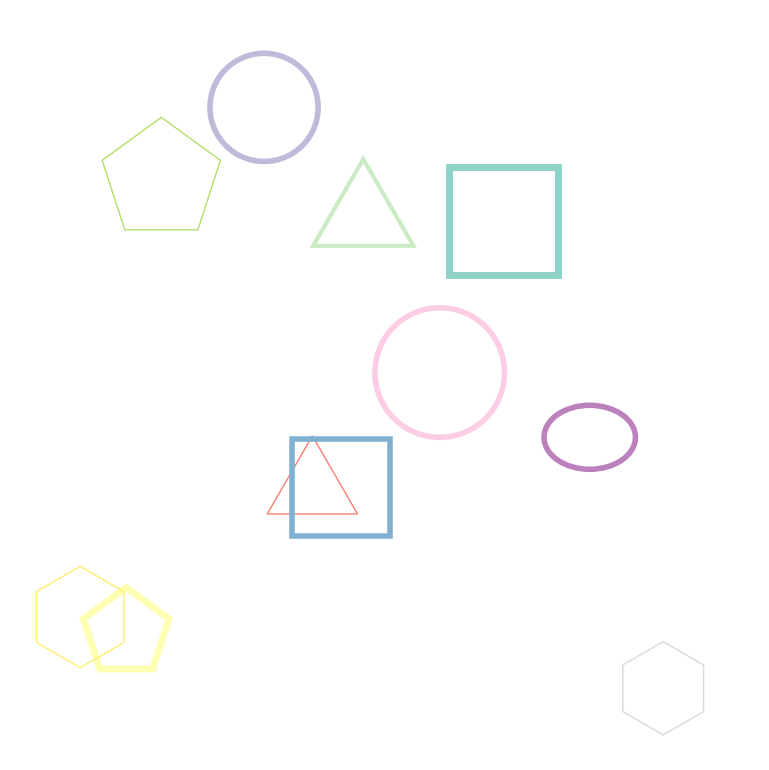[{"shape": "square", "thickness": 2.5, "radius": 0.35, "center": [0.654, 0.713]}, {"shape": "pentagon", "thickness": 2.5, "radius": 0.29, "center": [0.164, 0.178]}, {"shape": "circle", "thickness": 2, "radius": 0.35, "center": [0.343, 0.861]}, {"shape": "triangle", "thickness": 0.5, "radius": 0.34, "center": [0.406, 0.366]}, {"shape": "square", "thickness": 2, "radius": 0.32, "center": [0.443, 0.367]}, {"shape": "pentagon", "thickness": 0.5, "radius": 0.4, "center": [0.21, 0.767]}, {"shape": "circle", "thickness": 2, "radius": 0.42, "center": [0.571, 0.516]}, {"shape": "hexagon", "thickness": 0.5, "radius": 0.3, "center": [0.861, 0.106]}, {"shape": "oval", "thickness": 2, "radius": 0.3, "center": [0.766, 0.432]}, {"shape": "triangle", "thickness": 1.5, "radius": 0.38, "center": [0.472, 0.718]}, {"shape": "hexagon", "thickness": 0.5, "radius": 0.33, "center": [0.104, 0.199]}]